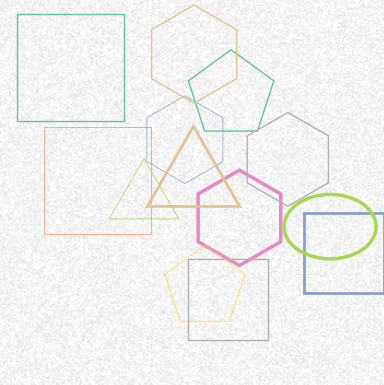[{"shape": "pentagon", "thickness": 1, "radius": 0.58, "center": [0.6, 0.754]}, {"shape": "square", "thickness": 1, "radius": 0.7, "center": [0.184, 0.825]}, {"shape": "square", "thickness": 0.5, "radius": 0.7, "center": [0.252, 0.531]}, {"shape": "hexagon", "thickness": 0.5, "radius": 0.57, "center": [0.48, 0.637]}, {"shape": "square", "thickness": 2, "radius": 0.52, "center": [0.894, 0.343]}, {"shape": "hexagon", "thickness": 2.5, "radius": 0.62, "center": [0.622, 0.434]}, {"shape": "oval", "thickness": 2.5, "radius": 0.6, "center": [0.857, 0.411]}, {"shape": "triangle", "thickness": 0.5, "radius": 0.52, "center": [0.374, 0.484]}, {"shape": "pentagon", "thickness": 0.5, "radius": 0.55, "center": [0.532, 0.254]}, {"shape": "hexagon", "thickness": 1, "radius": 0.64, "center": [0.504, 0.859]}, {"shape": "triangle", "thickness": 2, "radius": 0.69, "center": [0.503, 0.533]}, {"shape": "hexagon", "thickness": 1, "radius": 0.61, "center": [0.748, 0.586]}, {"shape": "square", "thickness": 1, "radius": 0.52, "center": [0.592, 0.222]}]